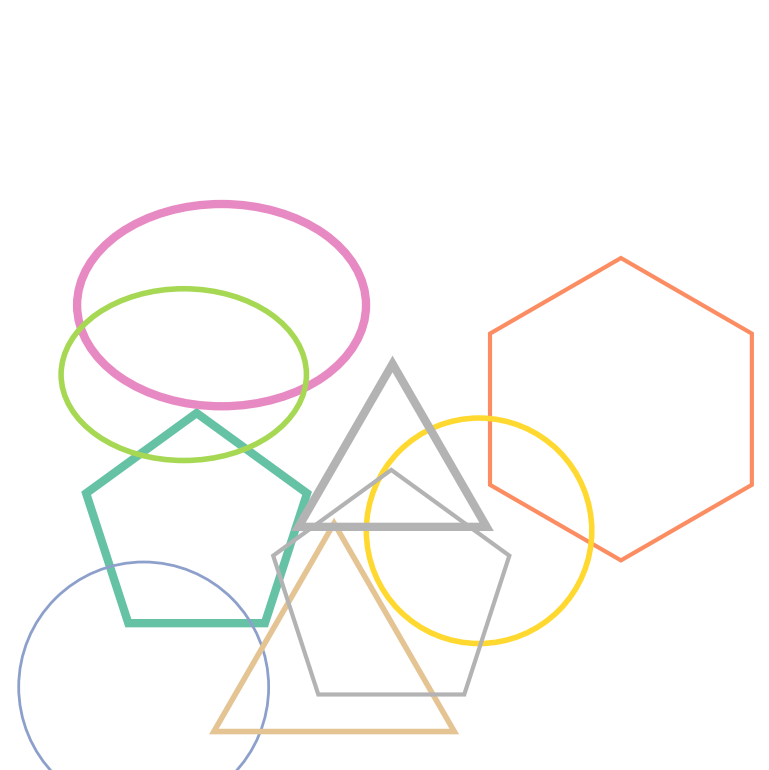[{"shape": "pentagon", "thickness": 3, "radius": 0.75, "center": [0.255, 0.313]}, {"shape": "hexagon", "thickness": 1.5, "radius": 0.98, "center": [0.806, 0.469]}, {"shape": "circle", "thickness": 1, "radius": 0.81, "center": [0.187, 0.108]}, {"shape": "oval", "thickness": 3, "radius": 0.94, "center": [0.288, 0.604]}, {"shape": "oval", "thickness": 2, "radius": 0.8, "center": [0.239, 0.513]}, {"shape": "circle", "thickness": 2, "radius": 0.73, "center": [0.622, 0.311]}, {"shape": "triangle", "thickness": 2, "radius": 0.9, "center": [0.434, 0.14]}, {"shape": "pentagon", "thickness": 1.5, "radius": 0.81, "center": [0.508, 0.229]}, {"shape": "triangle", "thickness": 3, "radius": 0.71, "center": [0.51, 0.386]}]